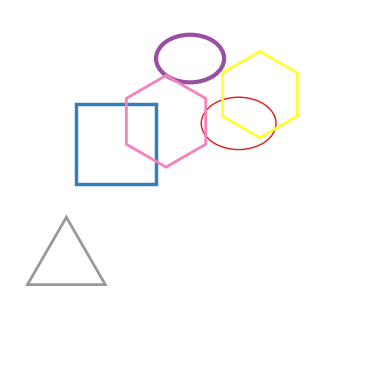[{"shape": "oval", "thickness": 1, "radius": 0.49, "center": [0.62, 0.68]}, {"shape": "square", "thickness": 2.5, "radius": 0.52, "center": [0.301, 0.626]}, {"shape": "oval", "thickness": 3, "radius": 0.44, "center": [0.494, 0.848]}, {"shape": "hexagon", "thickness": 2, "radius": 0.56, "center": [0.675, 0.754]}, {"shape": "hexagon", "thickness": 2, "radius": 0.6, "center": [0.431, 0.685]}, {"shape": "triangle", "thickness": 2, "radius": 0.58, "center": [0.172, 0.319]}]